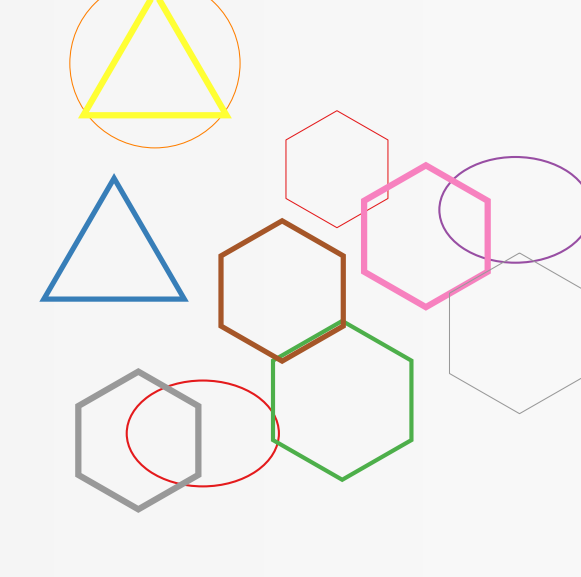[{"shape": "hexagon", "thickness": 0.5, "radius": 0.51, "center": [0.58, 0.706]}, {"shape": "oval", "thickness": 1, "radius": 0.65, "center": [0.349, 0.249]}, {"shape": "triangle", "thickness": 2.5, "radius": 0.7, "center": [0.196, 0.551]}, {"shape": "hexagon", "thickness": 2, "radius": 0.69, "center": [0.589, 0.306]}, {"shape": "oval", "thickness": 1, "radius": 0.65, "center": [0.887, 0.636]}, {"shape": "circle", "thickness": 0.5, "radius": 0.73, "center": [0.267, 0.889]}, {"shape": "triangle", "thickness": 3, "radius": 0.71, "center": [0.267, 0.871]}, {"shape": "hexagon", "thickness": 2.5, "radius": 0.61, "center": [0.485, 0.495]}, {"shape": "hexagon", "thickness": 3, "radius": 0.61, "center": [0.733, 0.59]}, {"shape": "hexagon", "thickness": 3, "radius": 0.6, "center": [0.238, 0.236]}, {"shape": "hexagon", "thickness": 0.5, "radius": 0.7, "center": [0.894, 0.422]}]